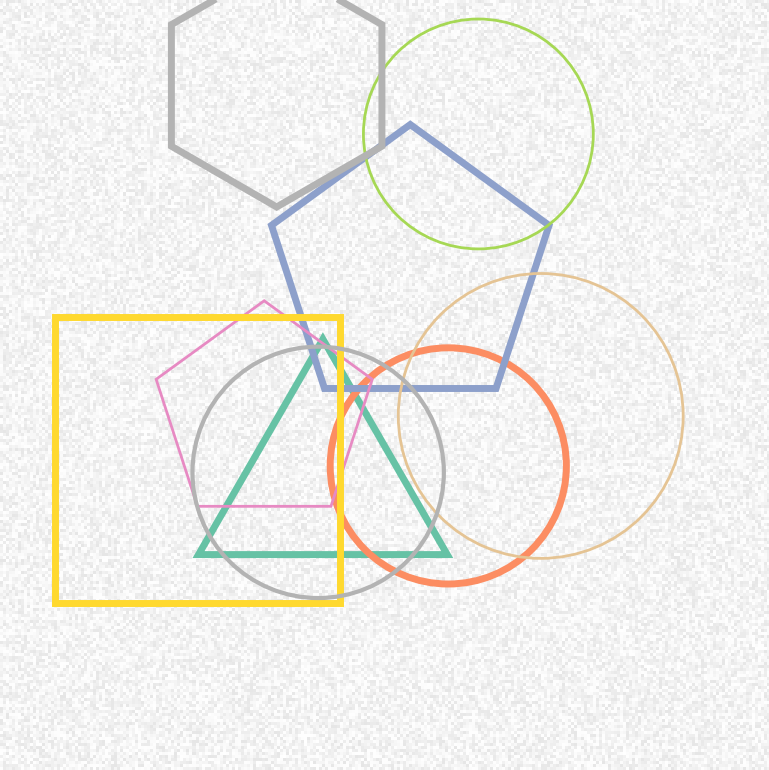[{"shape": "triangle", "thickness": 2.5, "radius": 0.93, "center": [0.419, 0.373]}, {"shape": "circle", "thickness": 2.5, "radius": 0.77, "center": [0.582, 0.395]}, {"shape": "pentagon", "thickness": 2.5, "radius": 0.95, "center": [0.533, 0.649]}, {"shape": "pentagon", "thickness": 1, "radius": 0.74, "center": [0.343, 0.462]}, {"shape": "circle", "thickness": 1, "radius": 0.75, "center": [0.621, 0.826]}, {"shape": "square", "thickness": 2.5, "radius": 0.93, "center": [0.256, 0.402]}, {"shape": "circle", "thickness": 1, "radius": 0.92, "center": [0.702, 0.46]}, {"shape": "circle", "thickness": 1.5, "radius": 0.82, "center": [0.413, 0.387]}, {"shape": "hexagon", "thickness": 2.5, "radius": 0.79, "center": [0.359, 0.889]}]